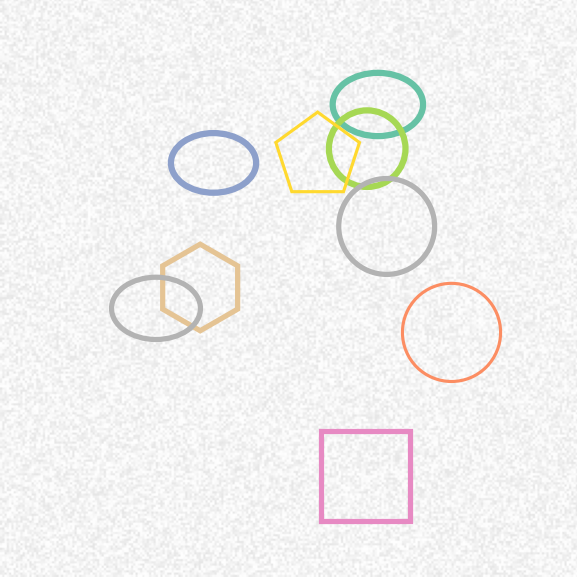[{"shape": "oval", "thickness": 3, "radius": 0.39, "center": [0.654, 0.818]}, {"shape": "circle", "thickness": 1.5, "radius": 0.42, "center": [0.782, 0.424]}, {"shape": "oval", "thickness": 3, "radius": 0.37, "center": [0.37, 0.717]}, {"shape": "square", "thickness": 2.5, "radius": 0.39, "center": [0.633, 0.175]}, {"shape": "circle", "thickness": 3, "radius": 0.33, "center": [0.636, 0.742]}, {"shape": "pentagon", "thickness": 1.5, "radius": 0.38, "center": [0.55, 0.729]}, {"shape": "hexagon", "thickness": 2.5, "radius": 0.37, "center": [0.347, 0.501]}, {"shape": "circle", "thickness": 2.5, "radius": 0.42, "center": [0.67, 0.607]}, {"shape": "oval", "thickness": 2.5, "radius": 0.39, "center": [0.27, 0.465]}]